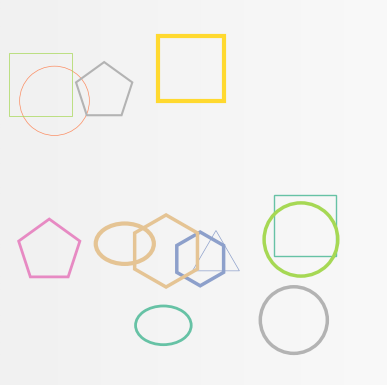[{"shape": "square", "thickness": 1, "radius": 0.4, "center": [0.786, 0.414]}, {"shape": "oval", "thickness": 2, "radius": 0.36, "center": [0.422, 0.155]}, {"shape": "circle", "thickness": 0.5, "radius": 0.45, "center": [0.141, 0.738]}, {"shape": "hexagon", "thickness": 2.5, "radius": 0.35, "center": [0.517, 0.327]}, {"shape": "triangle", "thickness": 0.5, "radius": 0.35, "center": [0.557, 0.331]}, {"shape": "pentagon", "thickness": 2, "radius": 0.42, "center": [0.127, 0.348]}, {"shape": "square", "thickness": 0.5, "radius": 0.41, "center": [0.104, 0.779]}, {"shape": "circle", "thickness": 2.5, "radius": 0.48, "center": [0.777, 0.378]}, {"shape": "square", "thickness": 3, "radius": 0.43, "center": [0.494, 0.822]}, {"shape": "oval", "thickness": 3, "radius": 0.37, "center": [0.322, 0.367]}, {"shape": "hexagon", "thickness": 2.5, "radius": 0.47, "center": [0.429, 0.348]}, {"shape": "circle", "thickness": 2.5, "radius": 0.43, "center": [0.758, 0.169]}, {"shape": "pentagon", "thickness": 1.5, "radius": 0.38, "center": [0.269, 0.762]}]